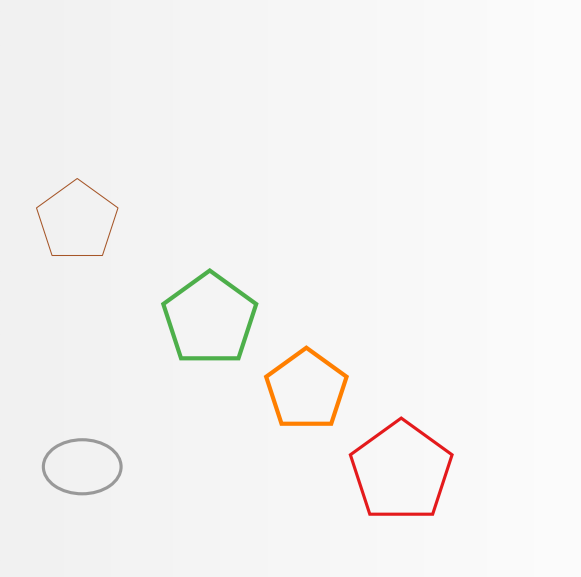[{"shape": "pentagon", "thickness": 1.5, "radius": 0.46, "center": [0.69, 0.183]}, {"shape": "pentagon", "thickness": 2, "radius": 0.42, "center": [0.361, 0.447]}, {"shape": "pentagon", "thickness": 2, "radius": 0.36, "center": [0.527, 0.324]}, {"shape": "pentagon", "thickness": 0.5, "radius": 0.37, "center": [0.133, 0.616]}, {"shape": "oval", "thickness": 1.5, "radius": 0.33, "center": [0.141, 0.191]}]